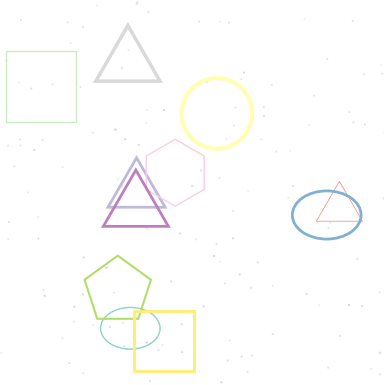[{"shape": "oval", "thickness": 1, "radius": 0.39, "center": [0.338, 0.147]}, {"shape": "circle", "thickness": 3, "radius": 0.46, "center": [0.563, 0.706]}, {"shape": "triangle", "thickness": 2, "radius": 0.43, "center": [0.355, 0.505]}, {"shape": "triangle", "thickness": 0.5, "radius": 0.35, "center": [0.882, 0.46]}, {"shape": "oval", "thickness": 2, "radius": 0.45, "center": [0.849, 0.442]}, {"shape": "pentagon", "thickness": 1.5, "radius": 0.45, "center": [0.306, 0.245]}, {"shape": "hexagon", "thickness": 1, "radius": 0.43, "center": [0.455, 0.551]}, {"shape": "triangle", "thickness": 2.5, "radius": 0.48, "center": [0.332, 0.837]}, {"shape": "triangle", "thickness": 2, "radius": 0.49, "center": [0.353, 0.461]}, {"shape": "square", "thickness": 1, "radius": 0.46, "center": [0.106, 0.775]}, {"shape": "square", "thickness": 2, "radius": 0.39, "center": [0.426, 0.114]}]